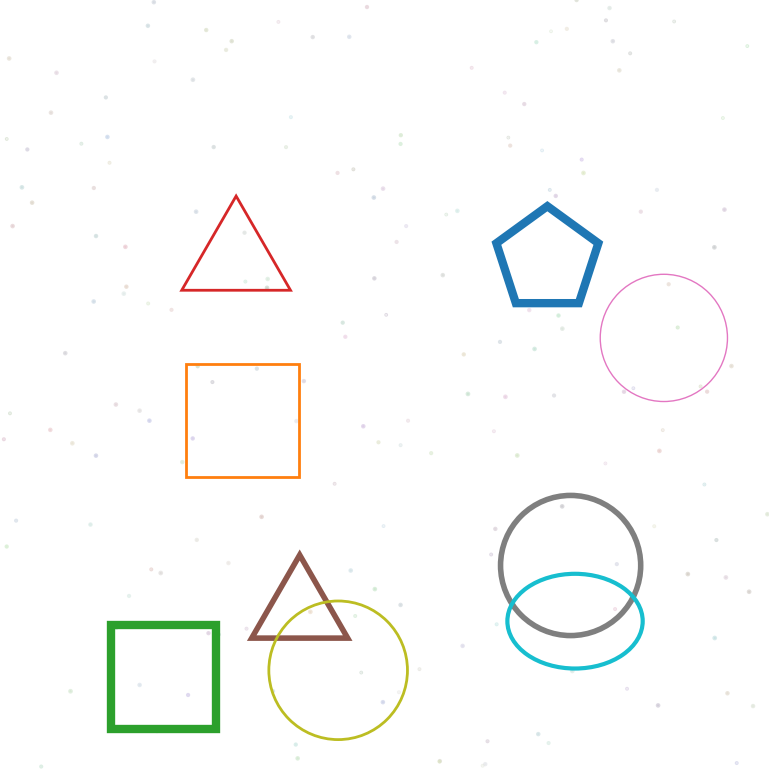[{"shape": "pentagon", "thickness": 3, "radius": 0.35, "center": [0.711, 0.663]}, {"shape": "square", "thickness": 1, "radius": 0.37, "center": [0.315, 0.454]}, {"shape": "square", "thickness": 3, "radius": 0.34, "center": [0.212, 0.121]}, {"shape": "triangle", "thickness": 1, "radius": 0.41, "center": [0.307, 0.664]}, {"shape": "triangle", "thickness": 2, "radius": 0.36, "center": [0.389, 0.207]}, {"shape": "circle", "thickness": 0.5, "radius": 0.41, "center": [0.862, 0.561]}, {"shape": "circle", "thickness": 2, "radius": 0.46, "center": [0.741, 0.266]}, {"shape": "circle", "thickness": 1, "radius": 0.45, "center": [0.439, 0.129]}, {"shape": "oval", "thickness": 1.5, "radius": 0.44, "center": [0.747, 0.193]}]